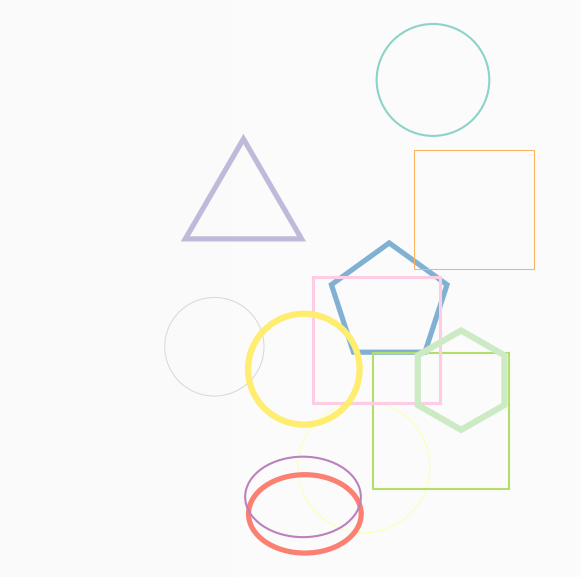[{"shape": "circle", "thickness": 1, "radius": 0.48, "center": [0.745, 0.861]}, {"shape": "circle", "thickness": 0.5, "radius": 0.57, "center": [0.626, 0.19]}, {"shape": "triangle", "thickness": 2.5, "radius": 0.58, "center": [0.419, 0.643]}, {"shape": "oval", "thickness": 2.5, "radius": 0.48, "center": [0.524, 0.109]}, {"shape": "pentagon", "thickness": 2.5, "radius": 0.52, "center": [0.67, 0.474]}, {"shape": "square", "thickness": 0.5, "radius": 0.52, "center": [0.815, 0.636]}, {"shape": "square", "thickness": 1, "radius": 0.59, "center": [0.758, 0.271]}, {"shape": "square", "thickness": 1.5, "radius": 0.55, "center": [0.647, 0.41]}, {"shape": "circle", "thickness": 0.5, "radius": 0.43, "center": [0.369, 0.399]}, {"shape": "oval", "thickness": 1, "radius": 0.5, "center": [0.521, 0.139]}, {"shape": "hexagon", "thickness": 3, "radius": 0.43, "center": [0.793, 0.341]}, {"shape": "circle", "thickness": 3, "radius": 0.48, "center": [0.523, 0.36]}]